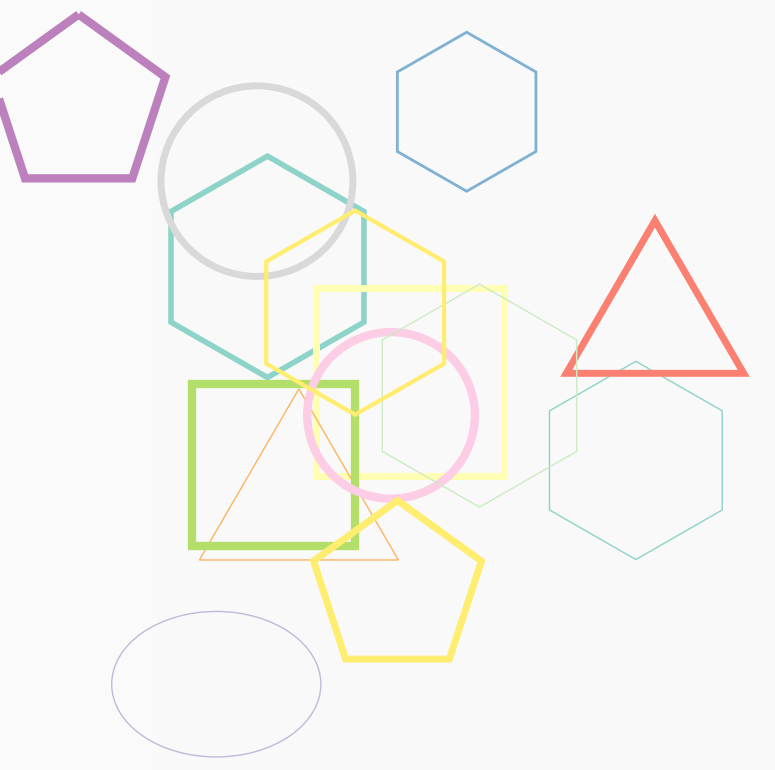[{"shape": "hexagon", "thickness": 0.5, "radius": 0.64, "center": [0.82, 0.402]}, {"shape": "hexagon", "thickness": 2, "radius": 0.72, "center": [0.345, 0.653]}, {"shape": "square", "thickness": 2.5, "radius": 0.61, "center": [0.529, 0.504]}, {"shape": "oval", "thickness": 0.5, "radius": 0.67, "center": [0.279, 0.111]}, {"shape": "triangle", "thickness": 2.5, "radius": 0.66, "center": [0.845, 0.581]}, {"shape": "hexagon", "thickness": 1, "radius": 0.52, "center": [0.602, 0.855]}, {"shape": "triangle", "thickness": 0.5, "radius": 0.74, "center": [0.386, 0.347]}, {"shape": "square", "thickness": 3, "radius": 0.52, "center": [0.353, 0.396]}, {"shape": "circle", "thickness": 3, "radius": 0.54, "center": [0.505, 0.461]}, {"shape": "circle", "thickness": 2.5, "radius": 0.62, "center": [0.332, 0.765]}, {"shape": "pentagon", "thickness": 3, "radius": 0.59, "center": [0.101, 0.864]}, {"shape": "hexagon", "thickness": 0.5, "radius": 0.72, "center": [0.619, 0.486]}, {"shape": "hexagon", "thickness": 1.5, "radius": 0.66, "center": [0.458, 0.594]}, {"shape": "pentagon", "thickness": 2.5, "radius": 0.57, "center": [0.513, 0.236]}]